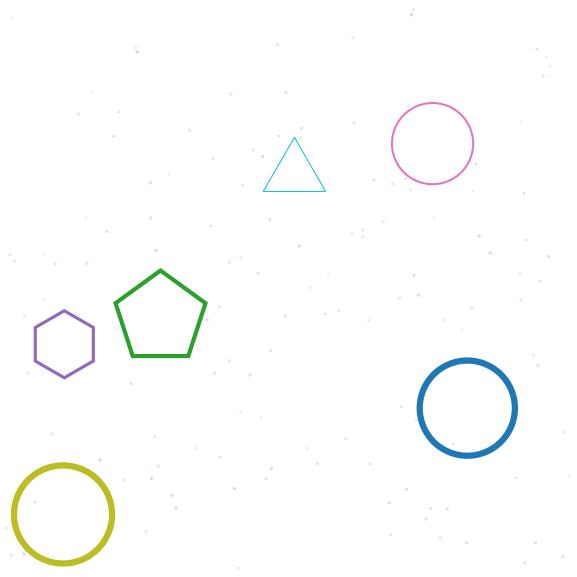[{"shape": "circle", "thickness": 3, "radius": 0.41, "center": [0.809, 0.292]}, {"shape": "pentagon", "thickness": 2, "radius": 0.41, "center": [0.278, 0.449]}, {"shape": "hexagon", "thickness": 1.5, "radius": 0.29, "center": [0.111, 0.403]}, {"shape": "circle", "thickness": 1, "radius": 0.35, "center": [0.749, 0.75]}, {"shape": "circle", "thickness": 3, "radius": 0.42, "center": [0.109, 0.108]}, {"shape": "triangle", "thickness": 0.5, "radius": 0.31, "center": [0.51, 0.699]}]